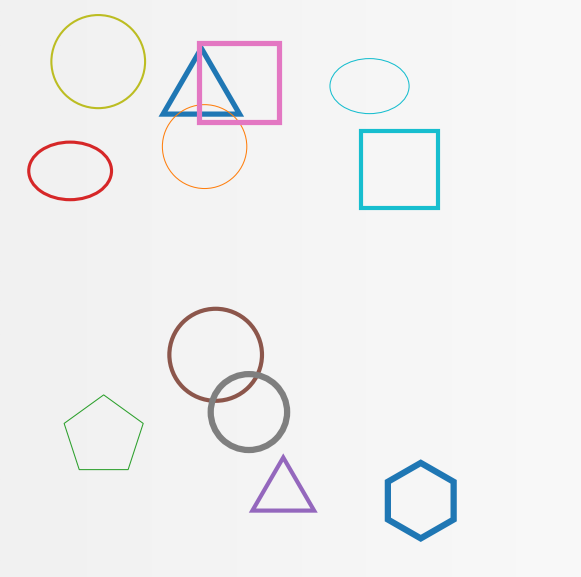[{"shape": "triangle", "thickness": 2.5, "radius": 0.38, "center": [0.346, 0.84]}, {"shape": "hexagon", "thickness": 3, "radius": 0.33, "center": [0.724, 0.132]}, {"shape": "circle", "thickness": 0.5, "radius": 0.36, "center": [0.352, 0.745]}, {"shape": "pentagon", "thickness": 0.5, "radius": 0.36, "center": [0.178, 0.244]}, {"shape": "oval", "thickness": 1.5, "radius": 0.36, "center": [0.121, 0.703]}, {"shape": "triangle", "thickness": 2, "radius": 0.31, "center": [0.487, 0.146]}, {"shape": "circle", "thickness": 2, "radius": 0.4, "center": [0.371, 0.385]}, {"shape": "square", "thickness": 2.5, "radius": 0.34, "center": [0.411, 0.856]}, {"shape": "circle", "thickness": 3, "radius": 0.33, "center": [0.428, 0.286]}, {"shape": "circle", "thickness": 1, "radius": 0.4, "center": [0.169, 0.892]}, {"shape": "oval", "thickness": 0.5, "radius": 0.34, "center": [0.636, 0.85]}, {"shape": "square", "thickness": 2, "radius": 0.33, "center": [0.687, 0.706]}]